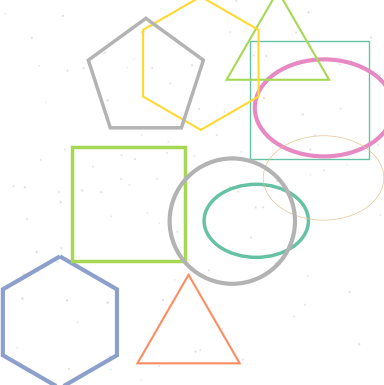[{"shape": "oval", "thickness": 2.5, "radius": 0.68, "center": [0.666, 0.426]}, {"shape": "square", "thickness": 1, "radius": 0.77, "center": [0.804, 0.74]}, {"shape": "triangle", "thickness": 1.5, "radius": 0.77, "center": [0.49, 0.133]}, {"shape": "hexagon", "thickness": 3, "radius": 0.86, "center": [0.156, 0.163]}, {"shape": "oval", "thickness": 3, "radius": 0.9, "center": [0.842, 0.72]}, {"shape": "square", "thickness": 2.5, "radius": 0.74, "center": [0.334, 0.471]}, {"shape": "triangle", "thickness": 1.5, "radius": 0.77, "center": [0.722, 0.87]}, {"shape": "hexagon", "thickness": 1.5, "radius": 0.87, "center": [0.522, 0.836]}, {"shape": "oval", "thickness": 0.5, "radius": 0.78, "center": [0.84, 0.538]}, {"shape": "pentagon", "thickness": 2.5, "radius": 0.79, "center": [0.379, 0.795]}, {"shape": "circle", "thickness": 3, "radius": 0.81, "center": [0.603, 0.426]}]